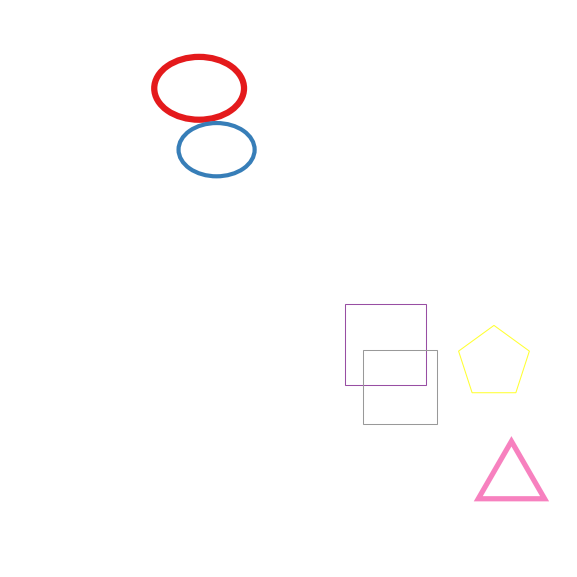[{"shape": "oval", "thickness": 3, "radius": 0.39, "center": [0.345, 0.846]}, {"shape": "oval", "thickness": 2, "radius": 0.33, "center": [0.375, 0.74]}, {"shape": "square", "thickness": 0.5, "radius": 0.35, "center": [0.667, 0.402]}, {"shape": "pentagon", "thickness": 0.5, "radius": 0.32, "center": [0.855, 0.371]}, {"shape": "triangle", "thickness": 2.5, "radius": 0.33, "center": [0.886, 0.169]}, {"shape": "square", "thickness": 0.5, "radius": 0.32, "center": [0.693, 0.329]}]